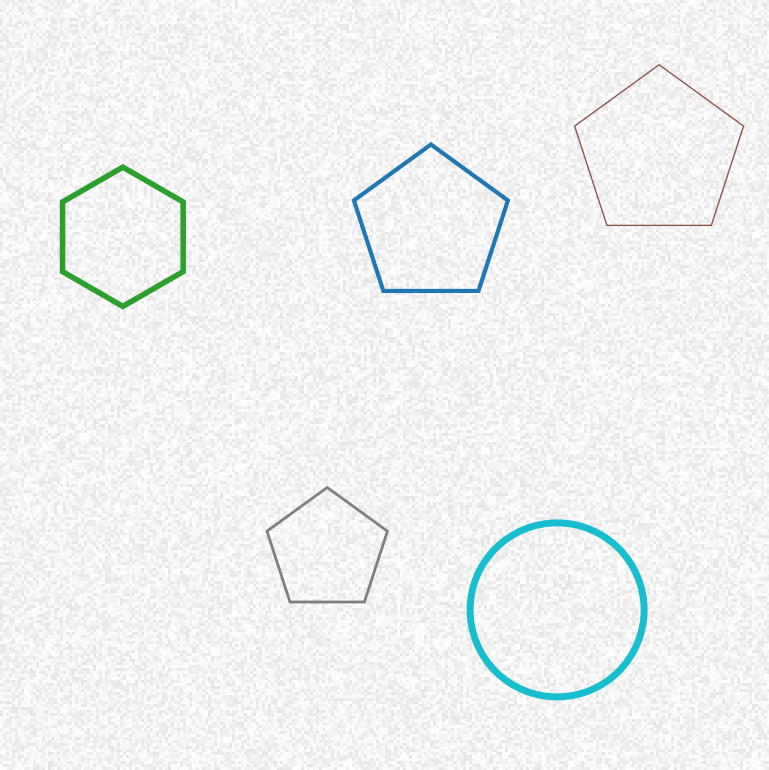[{"shape": "pentagon", "thickness": 1.5, "radius": 0.53, "center": [0.56, 0.707]}, {"shape": "hexagon", "thickness": 2, "radius": 0.45, "center": [0.16, 0.692]}, {"shape": "pentagon", "thickness": 0.5, "radius": 0.58, "center": [0.856, 0.801]}, {"shape": "pentagon", "thickness": 1, "radius": 0.41, "center": [0.425, 0.285]}, {"shape": "circle", "thickness": 2.5, "radius": 0.57, "center": [0.724, 0.208]}]